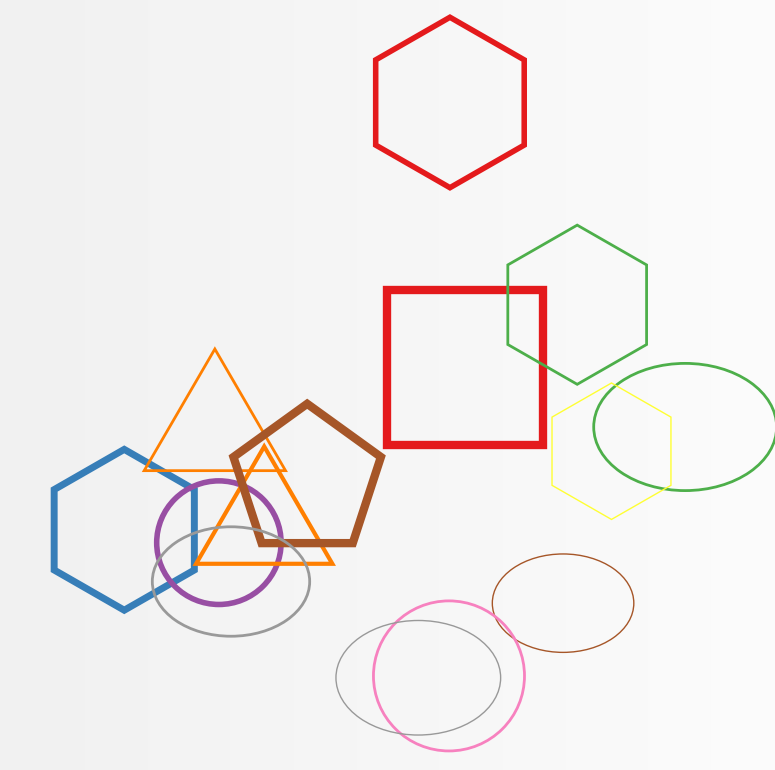[{"shape": "square", "thickness": 3, "radius": 0.5, "center": [0.6, 0.523]}, {"shape": "hexagon", "thickness": 2, "radius": 0.55, "center": [0.581, 0.867]}, {"shape": "hexagon", "thickness": 2.5, "radius": 0.52, "center": [0.16, 0.312]}, {"shape": "hexagon", "thickness": 1, "radius": 0.52, "center": [0.745, 0.604]}, {"shape": "oval", "thickness": 1, "radius": 0.59, "center": [0.884, 0.445]}, {"shape": "circle", "thickness": 2, "radius": 0.4, "center": [0.282, 0.295]}, {"shape": "triangle", "thickness": 1.5, "radius": 0.51, "center": [0.341, 0.319]}, {"shape": "triangle", "thickness": 1, "radius": 0.53, "center": [0.277, 0.441]}, {"shape": "hexagon", "thickness": 0.5, "radius": 0.44, "center": [0.789, 0.414]}, {"shape": "oval", "thickness": 0.5, "radius": 0.46, "center": [0.727, 0.217]}, {"shape": "pentagon", "thickness": 3, "radius": 0.5, "center": [0.396, 0.376]}, {"shape": "circle", "thickness": 1, "radius": 0.49, "center": [0.579, 0.122]}, {"shape": "oval", "thickness": 0.5, "radius": 0.53, "center": [0.54, 0.12]}, {"shape": "oval", "thickness": 1, "radius": 0.51, "center": [0.298, 0.245]}]